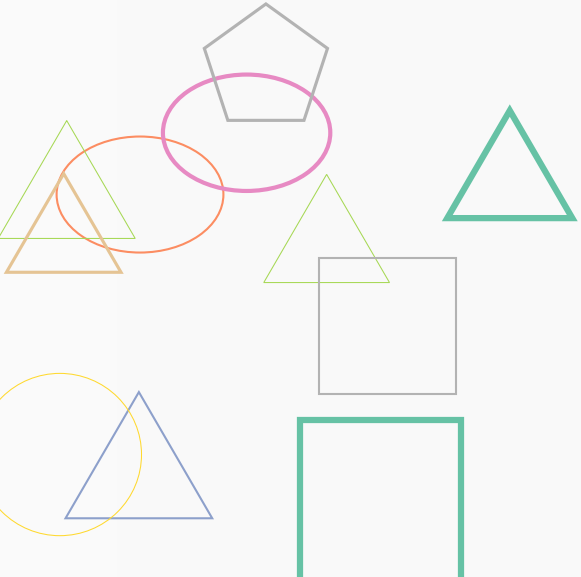[{"shape": "square", "thickness": 3, "radius": 0.69, "center": [0.655, 0.134]}, {"shape": "triangle", "thickness": 3, "radius": 0.62, "center": [0.877, 0.684]}, {"shape": "oval", "thickness": 1, "radius": 0.72, "center": [0.241, 0.662]}, {"shape": "triangle", "thickness": 1, "radius": 0.73, "center": [0.239, 0.175]}, {"shape": "oval", "thickness": 2, "radius": 0.72, "center": [0.424, 0.769]}, {"shape": "triangle", "thickness": 0.5, "radius": 0.68, "center": [0.115, 0.654]}, {"shape": "triangle", "thickness": 0.5, "radius": 0.62, "center": [0.562, 0.572]}, {"shape": "circle", "thickness": 0.5, "radius": 0.7, "center": [0.103, 0.212]}, {"shape": "triangle", "thickness": 1.5, "radius": 0.57, "center": [0.11, 0.585]}, {"shape": "square", "thickness": 1, "radius": 0.59, "center": [0.667, 0.434]}, {"shape": "pentagon", "thickness": 1.5, "radius": 0.56, "center": [0.457, 0.881]}]